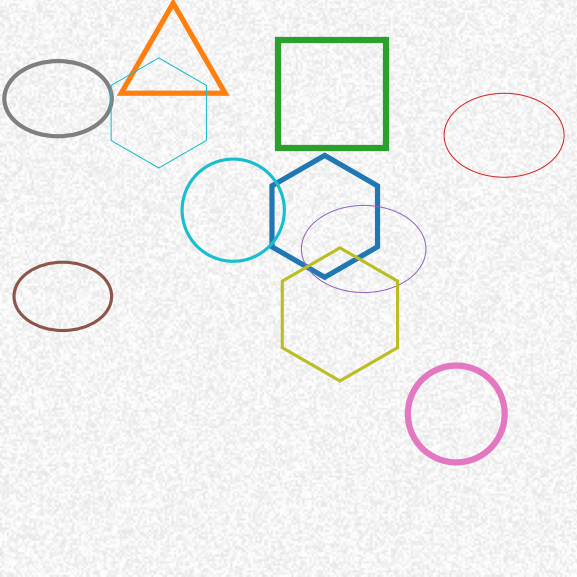[{"shape": "hexagon", "thickness": 2.5, "radius": 0.53, "center": [0.562, 0.625]}, {"shape": "triangle", "thickness": 2.5, "radius": 0.52, "center": [0.3, 0.89]}, {"shape": "square", "thickness": 3, "radius": 0.47, "center": [0.575, 0.837]}, {"shape": "oval", "thickness": 0.5, "radius": 0.52, "center": [0.873, 0.765]}, {"shape": "oval", "thickness": 0.5, "radius": 0.54, "center": [0.63, 0.568]}, {"shape": "oval", "thickness": 1.5, "radius": 0.42, "center": [0.109, 0.486]}, {"shape": "circle", "thickness": 3, "radius": 0.42, "center": [0.79, 0.282]}, {"shape": "oval", "thickness": 2, "radius": 0.47, "center": [0.101, 0.828]}, {"shape": "hexagon", "thickness": 1.5, "radius": 0.58, "center": [0.589, 0.455]}, {"shape": "circle", "thickness": 1.5, "radius": 0.44, "center": [0.404, 0.635]}, {"shape": "hexagon", "thickness": 0.5, "radius": 0.48, "center": [0.275, 0.804]}]